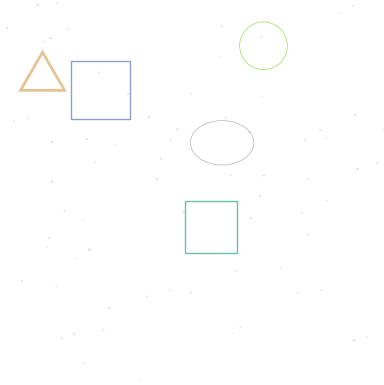[{"shape": "square", "thickness": 1, "radius": 0.34, "center": [0.548, 0.411]}, {"shape": "square", "thickness": 1, "radius": 0.38, "center": [0.262, 0.766]}, {"shape": "circle", "thickness": 0.5, "radius": 0.31, "center": [0.684, 0.881]}, {"shape": "triangle", "thickness": 2, "radius": 0.33, "center": [0.111, 0.798]}, {"shape": "oval", "thickness": 0.5, "radius": 0.41, "center": [0.577, 0.629]}]